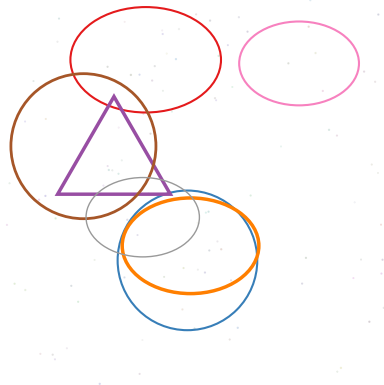[{"shape": "oval", "thickness": 1.5, "radius": 0.98, "center": [0.378, 0.845]}, {"shape": "circle", "thickness": 1.5, "radius": 0.91, "center": [0.487, 0.324]}, {"shape": "triangle", "thickness": 2.5, "radius": 0.85, "center": [0.296, 0.58]}, {"shape": "oval", "thickness": 2.5, "radius": 0.89, "center": [0.495, 0.362]}, {"shape": "circle", "thickness": 2, "radius": 0.94, "center": [0.217, 0.62]}, {"shape": "oval", "thickness": 1.5, "radius": 0.78, "center": [0.777, 0.835]}, {"shape": "oval", "thickness": 1, "radius": 0.74, "center": [0.371, 0.436]}]